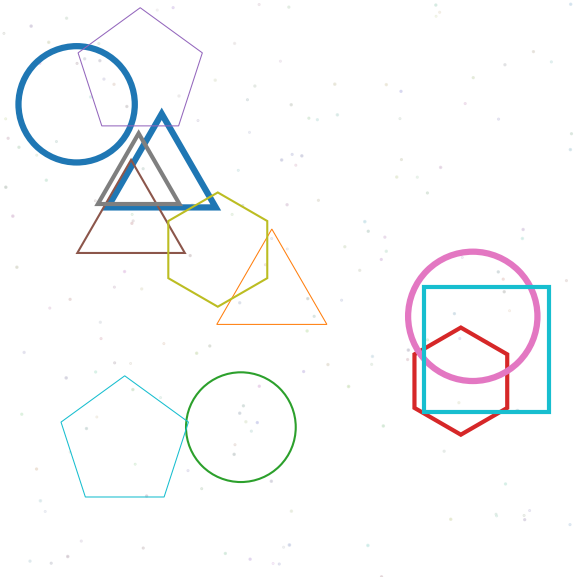[{"shape": "circle", "thickness": 3, "radius": 0.5, "center": [0.133, 0.819]}, {"shape": "triangle", "thickness": 3, "radius": 0.54, "center": [0.28, 0.694]}, {"shape": "triangle", "thickness": 0.5, "radius": 0.55, "center": [0.471, 0.492]}, {"shape": "circle", "thickness": 1, "radius": 0.48, "center": [0.417, 0.259]}, {"shape": "hexagon", "thickness": 2, "radius": 0.46, "center": [0.798, 0.339]}, {"shape": "pentagon", "thickness": 0.5, "radius": 0.57, "center": [0.243, 0.873]}, {"shape": "triangle", "thickness": 1, "radius": 0.54, "center": [0.227, 0.615]}, {"shape": "circle", "thickness": 3, "radius": 0.56, "center": [0.819, 0.451]}, {"shape": "triangle", "thickness": 2, "radius": 0.41, "center": [0.24, 0.687]}, {"shape": "hexagon", "thickness": 1, "radius": 0.49, "center": [0.377, 0.567]}, {"shape": "square", "thickness": 2, "radius": 0.54, "center": [0.843, 0.394]}, {"shape": "pentagon", "thickness": 0.5, "radius": 0.58, "center": [0.216, 0.232]}]